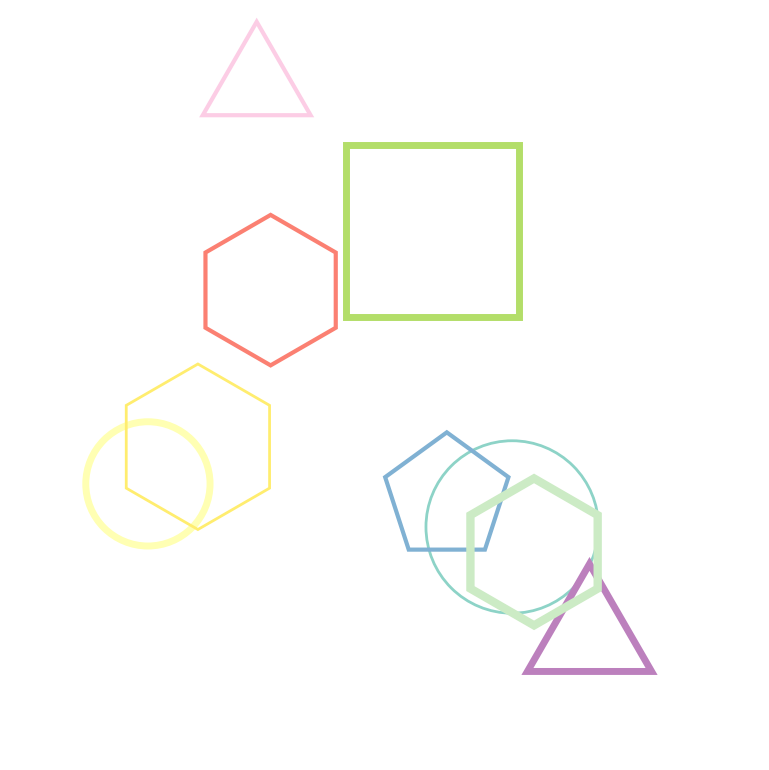[{"shape": "circle", "thickness": 1, "radius": 0.56, "center": [0.665, 0.316]}, {"shape": "circle", "thickness": 2.5, "radius": 0.4, "center": [0.192, 0.372]}, {"shape": "hexagon", "thickness": 1.5, "radius": 0.49, "center": [0.351, 0.623]}, {"shape": "pentagon", "thickness": 1.5, "radius": 0.42, "center": [0.58, 0.354]}, {"shape": "square", "thickness": 2.5, "radius": 0.56, "center": [0.561, 0.7]}, {"shape": "triangle", "thickness": 1.5, "radius": 0.4, "center": [0.333, 0.891]}, {"shape": "triangle", "thickness": 2.5, "radius": 0.47, "center": [0.766, 0.175]}, {"shape": "hexagon", "thickness": 3, "radius": 0.48, "center": [0.694, 0.283]}, {"shape": "hexagon", "thickness": 1, "radius": 0.54, "center": [0.257, 0.42]}]